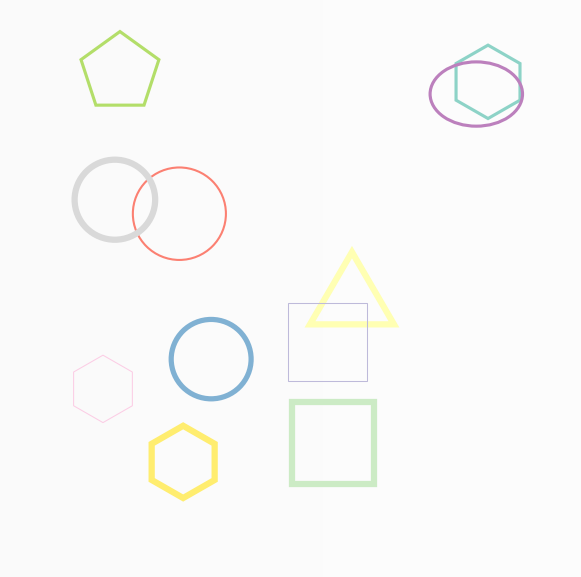[{"shape": "hexagon", "thickness": 1.5, "radius": 0.32, "center": [0.84, 0.857]}, {"shape": "triangle", "thickness": 3, "radius": 0.42, "center": [0.606, 0.479]}, {"shape": "square", "thickness": 0.5, "radius": 0.34, "center": [0.563, 0.406]}, {"shape": "circle", "thickness": 1, "radius": 0.4, "center": [0.309, 0.629]}, {"shape": "circle", "thickness": 2.5, "radius": 0.34, "center": [0.363, 0.377]}, {"shape": "pentagon", "thickness": 1.5, "radius": 0.35, "center": [0.206, 0.874]}, {"shape": "hexagon", "thickness": 0.5, "radius": 0.29, "center": [0.177, 0.326]}, {"shape": "circle", "thickness": 3, "radius": 0.35, "center": [0.198, 0.653]}, {"shape": "oval", "thickness": 1.5, "radius": 0.4, "center": [0.819, 0.836]}, {"shape": "square", "thickness": 3, "radius": 0.35, "center": [0.573, 0.231]}, {"shape": "hexagon", "thickness": 3, "radius": 0.31, "center": [0.315, 0.199]}]